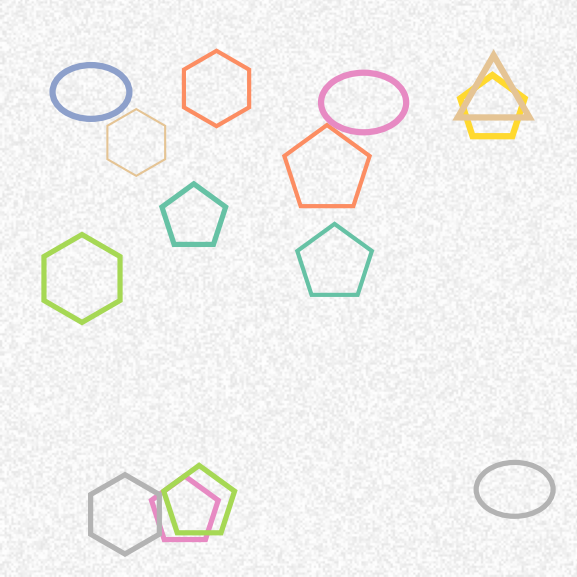[{"shape": "pentagon", "thickness": 2.5, "radius": 0.29, "center": [0.336, 0.623]}, {"shape": "pentagon", "thickness": 2, "radius": 0.34, "center": [0.579, 0.544]}, {"shape": "pentagon", "thickness": 2, "radius": 0.39, "center": [0.566, 0.705]}, {"shape": "hexagon", "thickness": 2, "radius": 0.33, "center": [0.375, 0.846]}, {"shape": "oval", "thickness": 3, "radius": 0.33, "center": [0.158, 0.84]}, {"shape": "oval", "thickness": 3, "radius": 0.37, "center": [0.63, 0.822]}, {"shape": "pentagon", "thickness": 2.5, "radius": 0.3, "center": [0.32, 0.114]}, {"shape": "hexagon", "thickness": 2.5, "radius": 0.38, "center": [0.142, 0.517]}, {"shape": "pentagon", "thickness": 2.5, "radius": 0.32, "center": [0.345, 0.129]}, {"shape": "pentagon", "thickness": 3, "radius": 0.29, "center": [0.853, 0.811]}, {"shape": "hexagon", "thickness": 1, "radius": 0.29, "center": [0.236, 0.752]}, {"shape": "triangle", "thickness": 3, "radius": 0.36, "center": [0.855, 0.832]}, {"shape": "oval", "thickness": 2.5, "radius": 0.33, "center": [0.891, 0.152]}, {"shape": "hexagon", "thickness": 2.5, "radius": 0.34, "center": [0.216, 0.108]}]